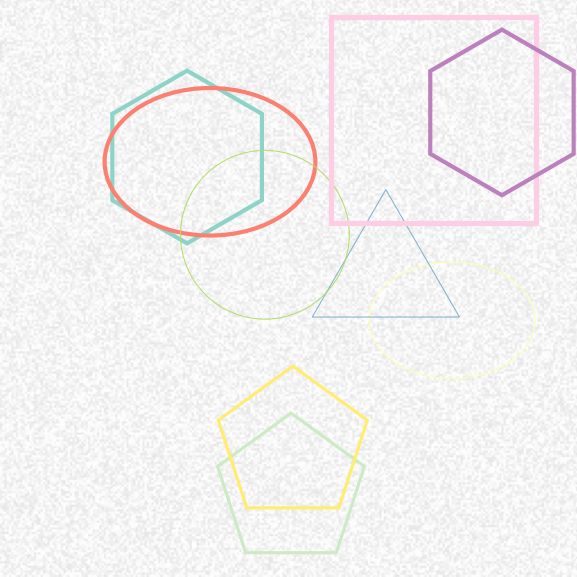[{"shape": "hexagon", "thickness": 2, "radius": 0.75, "center": [0.324, 0.727]}, {"shape": "oval", "thickness": 0.5, "radius": 0.72, "center": [0.783, 0.445]}, {"shape": "oval", "thickness": 2, "radius": 0.91, "center": [0.364, 0.719]}, {"shape": "triangle", "thickness": 0.5, "radius": 0.74, "center": [0.668, 0.524]}, {"shape": "circle", "thickness": 0.5, "radius": 0.73, "center": [0.459, 0.593]}, {"shape": "square", "thickness": 2.5, "radius": 0.89, "center": [0.751, 0.791]}, {"shape": "hexagon", "thickness": 2, "radius": 0.72, "center": [0.869, 0.804]}, {"shape": "pentagon", "thickness": 1.5, "radius": 0.67, "center": [0.504, 0.15]}, {"shape": "pentagon", "thickness": 1.5, "radius": 0.68, "center": [0.507, 0.23]}]